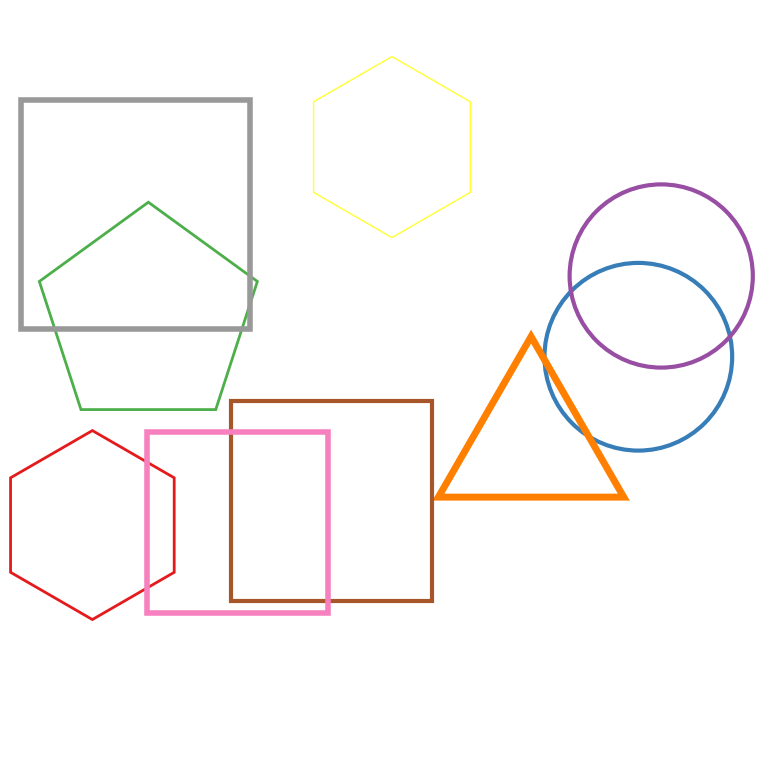[{"shape": "hexagon", "thickness": 1, "radius": 0.61, "center": [0.12, 0.318]}, {"shape": "circle", "thickness": 1.5, "radius": 0.61, "center": [0.829, 0.537]}, {"shape": "pentagon", "thickness": 1, "radius": 0.74, "center": [0.193, 0.589]}, {"shape": "circle", "thickness": 1.5, "radius": 0.59, "center": [0.859, 0.642]}, {"shape": "triangle", "thickness": 2.5, "radius": 0.7, "center": [0.69, 0.424]}, {"shape": "hexagon", "thickness": 0.5, "radius": 0.59, "center": [0.509, 0.809]}, {"shape": "square", "thickness": 1.5, "radius": 0.65, "center": [0.43, 0.349]}, {"shape": "square", "thickness": 2, "radius": 0.59, "center": [0.309, 0.321]}, {"shape": "square", "thickness": 2, "radius": 0.74, "center": [0.176, 0.722]}]